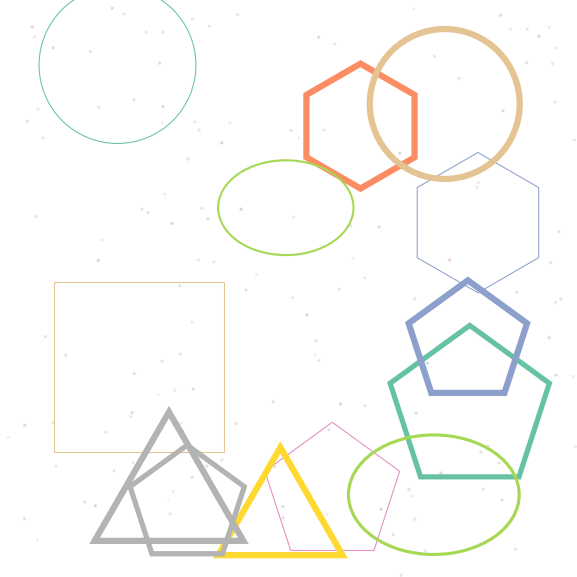[{"shape": "pentagon", "thickness": 2.5, "radius": 0.72, "center": [0.813, 0.291]}, {"shape": "circle", "thickness": 0.5, "radius": 0.68, "center": [0.203, 0.886]}, {"shape": "hexagon", "thickness": 3, "radius": 0.54, "center": [0.624, 0.781]}, {"shape": "pentagon", "thickness": 3, "radius": 0.54, "center": [0.81, 0.406]}, {"shape": "hexagon", "thickness": 0.5, "radius": 0.61, "center": [0.828, 0.614]}, {"shape": "pentagon", "thickness": 0.5, "radius": 0.61, "center": [0.575, 0.145]}, {"shape": "oval", "thickness": 1, "radius": 0.59, "center": [0.495, 0.639]}, {"shape": "oval", "thickness": 1.5, "radius": 0.74, "center": [0.751, 0.143]}, {"shape": "triangle", "thickness": 3, "radius": 0.62, "center": [0.485, 0.1]}, {"shape": "circle", "thickness": 3, "radius": 0.65, "center": [0.77, 0.819]}, {"shape": "square", "thickness": 0.5, "radius": 0.74, "center": [0.241, 0.364]}, {"shape": "triangle", "thickness": 3, "radius": 0.74, "center": [0.293, 0.137]}, {"shape": "pentagon", "thickness": 2.5, "radius": 0.52, "center": [0.324, 0.124]}]